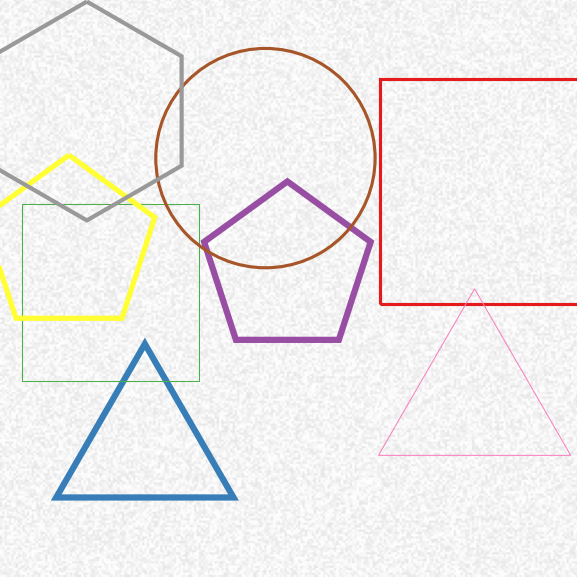[{"shape": "square", "thickness": 1.5, "radius": 0.97, "center": [0.852, 0.668]}, {"shape": "triangle", "thickness": 3, "radius": 0.89, "center": [0.251, 0.226]}, {"shape": "square", "thickness": 0.5, "radius": 0.77, "center": [0.192, 0.493]}, {"shape": "pentagon", "thickness": 3, "radius": 0.76, "center": [0.498, 0.533]}, {"shape": "pentagon", "thickness": 2.5, "radius": 0.78, "center": [0.119, 0.574]}, {"shape": "circle", "thickness": 1.5, "radius": 0.95, "center": [0.46, 0.725]}, {"shape": "triangle", "thickness": 0.5, "radius": 0.96, "center": [0.822, 0.307]}, {"shape": "hexagon", "thickness": 2, "radius": 0.95, "center": [0.15, 0.807]}]